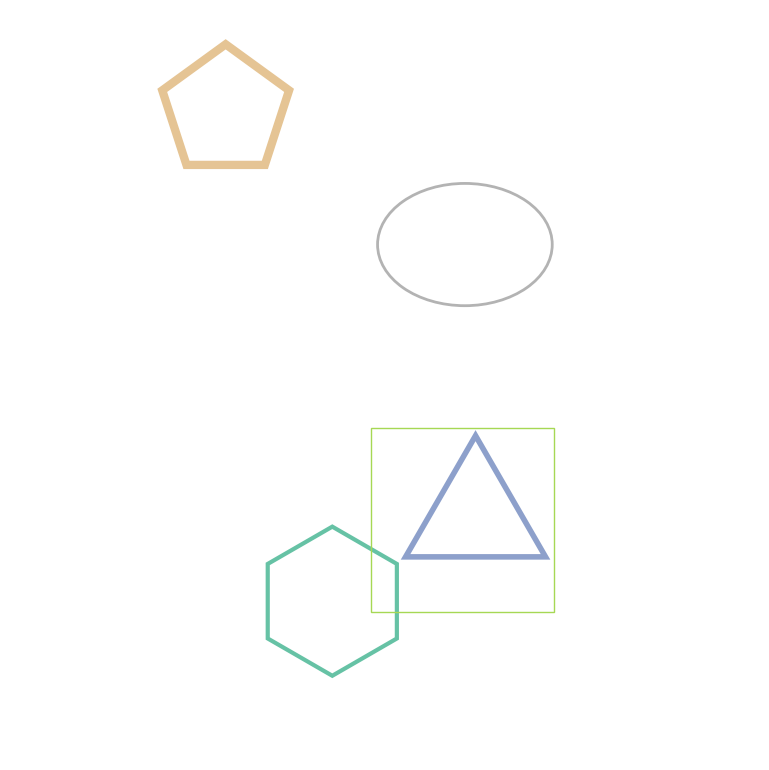[{"shape": "hexagon", "thickness": 1.5, "radius": 0.48, "center": [0.432, 0.219]}, {"shape": "triangle", "thickness": 2, "radius": 0.52, "center": [0.618, 0.329]}, {"shape": "square", "thickness": 0.5, "radius": 0.6, "center": [0.601, 0.325]}, {"shape": "pentagon", "thickness": 3, "radius": 0.43, "center": [0.293, 0.856]}, {"shape": "oval", "thickness": 1, "radius": 0.57, "center": [0.604, 0.682]}]